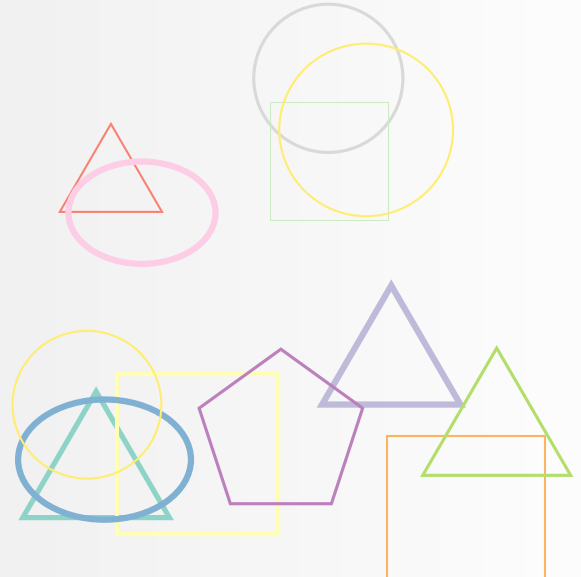[{"shape": "triangle", "thickness": 2.5, "radius": 0.73, "center": [0.165, 0.176]}, {"shape": "square", "thickness": 2, "radius": 0.69, "center": [0.339, 0.213]}, {"shape": "triangle", "thickness": 3, "radius": 0.69, "center": [0.673, 0.367]}, {"shape": "triangle", "thickness": 1, "radius": 0.51, "center": [0.191, 0.683]}, {"shape": "oval", "thickness": 3, "radius": 0.74, "center": [0.18, 0.203]}, {"shape": "square", "thickness": 1, "radius": 0.68, "center": [0.801, 0.108]}, {"shape": "triangle", "thickness": 1.5, "radius": 0.73, "center": [0.855, 0.249]}, {"shape": "oval", "thickness": 3, "radius": 0.63, "center": [0.244, 0.631]}, {"shape": "circle", "thickness": 1.5, "radius": 0.64, "center": [0.565, 0.863]}, {"shape": "pentagon", "thickness": 1.5, "radius": 0.74, "center": [0.483, 0.247]}, {"shape": "square", "thickness": 0.5, "radius": 0.51, "center": [0.566, 0.72]}, {"shape": "circle", "thickness": 1, "radius": 0.64, "center": [0.15, 0.298]}, {"shape": "circle", "thickness": 1, "radius": 0.75, "center": [0.63, 0.774]}]